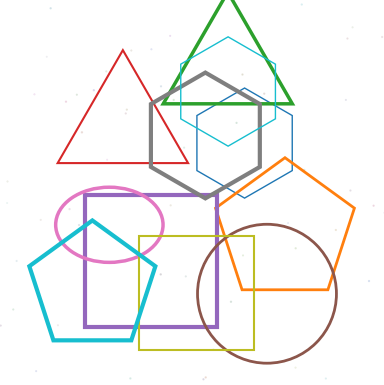[{"shape": "hexagon", "thickness": 1, "radius": 0.71, "center": [0.635, 0.628]}, {"shape": "pentagon", "thickness": 2, "radius": 0.95, "center": [0.74, 0.401]}, {"shape": "triangle", "thickness": 2.5, "radius": 0.97, "center": [0.592, 0.827]}, {"shape": "triangle", "thickness": 1.5, "radius": 0.98, "center": [0.319, 0.674]}, {"shape": "square", "thickness": 3, "radius": 0.85, "center": [0.391, 0.322]}, {"shape": "circle", "thickness": 2, "radius": 0.9, "center": [0.693, 0.237]}, {"shape": "oval", "thickness": 2.5, "radius": 0.7, "center": [0.284, 0.416]}, {"shape": "hexagon", "thickness": 3, "radius": 0.82, "center": [0.533, 0.648]}, {"shape": "square", "thickness": 1.5, "radius": 0.75, "center": [0.511, 0.239]}, {"shape": "hexagon", "thickness": 1, "radius": 0.71, "center": [0.592, 0.762]}, {"shape": "pentagon", "thickness": 3, "radius": 0.86, "center": [0.24, 0.255]}]